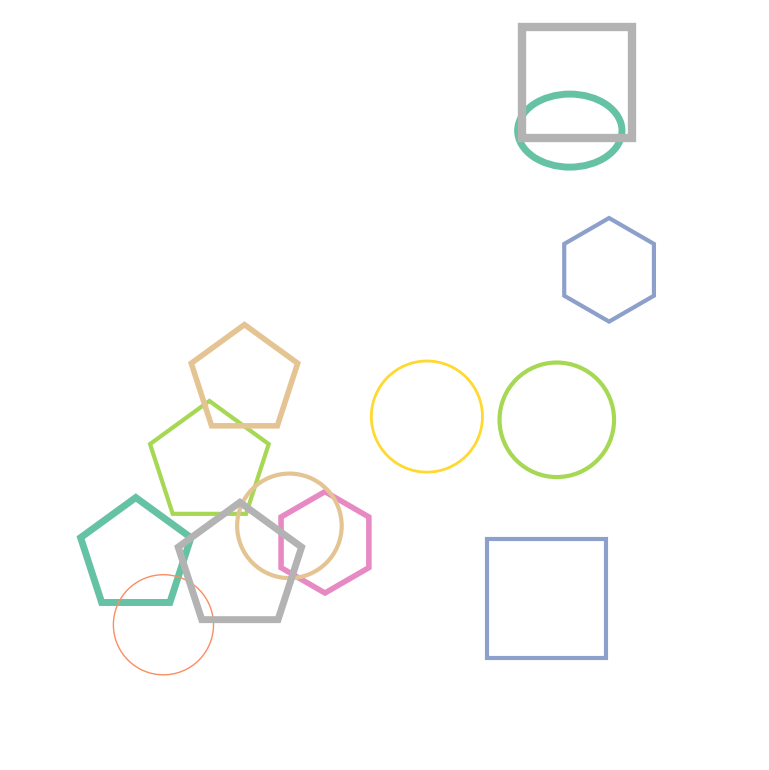[{"shape": "pentagon", "thickness": 2.5, "radius": 0.38, "center": [0.176, 0.278]}, {"shape": "oval", "thickness": 2.5, "radius": 0.34, "center": [0.74, 0.83]}, {"shape": "circle", "thickness": 0.5, "radius": 0.33, "center": [0.212, 0.189]}, {"shape": "square", "thickness": 1.5, "radius": 0.39, "center": [0.71, 0.222]}, {"shape": "hexagon", "thickness": 1.5, "radius": 0.34, "center": [0.791, 0.65]}, {"shape": "hexagon", "thickness": 2, "radius": 0.33, "center": [0.422, 0.296]}, {"shape": "circle", "thickness": 1.5, "radius": 0.37, "center": [0.723, 0.455]}, {"shape": "pentagon", "thickness": 1.5, "radius": 0.41, "center": [0.272, 0.398]}, {"shape": "circle", "thickness": 1, "radius": 0.36, "center": [0.554, 0.459]}, {"shape": "pentagon", "thickness": 2, "radius": 0.36, "center": [0.317, 0.506]}, {"shape": "circle", "thickness": 1.5, "radius": 0.34, "center": [0.376, 0.317]}, {"shape": "pentagon", "thickness": 2.5, "radius": 0.42, "center": [0.312, 0.263]}, {"shape": "square", "thickness": 3, "radius": 0.36, "center": [0.749, 0.893]}]